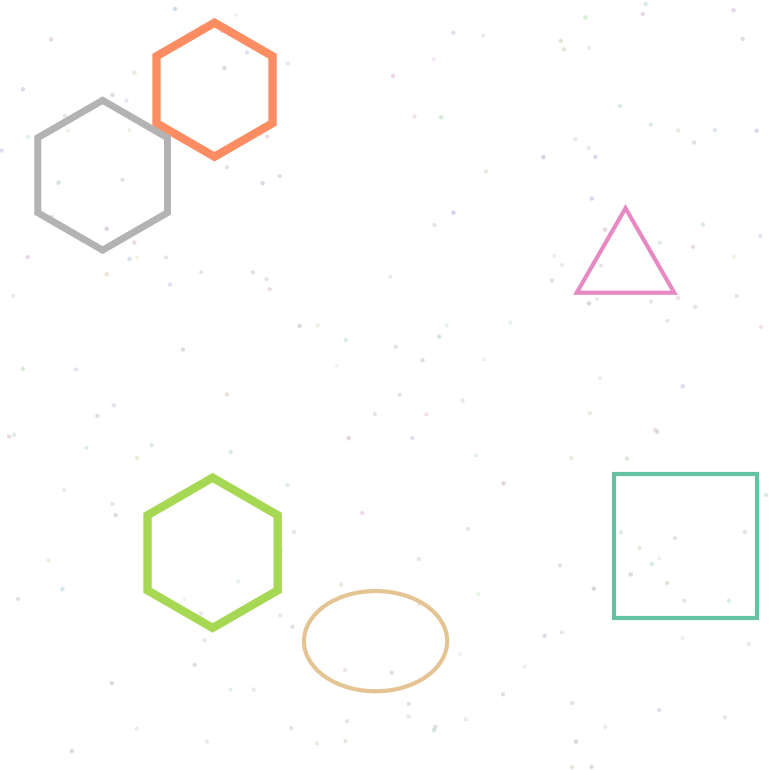[{"shape": "square", "thickness": 1.5, "radius": 0.47, "center": [0.891, 0.291]}, {"shape": "hexagon", "thickness": 3, "radius": 0.44, "center": [0.279, 0.883]}, {"shape": "triangle", "thickness": 1.5, "radius": 0.37, "center": [0.812, 0.656]}, {"shape": "hexagon", "thickness": 3, "radius": 0.49, "center": [0.276, 0.282]}, {"shape": "oval", "thickness": 1.5, "radius": 0.46, "center": [0.488, 0.167]}, {"shape": "hexagon", "thickness": 2.5, "radius": 0.49, "center": [0.133, 0.772]}]